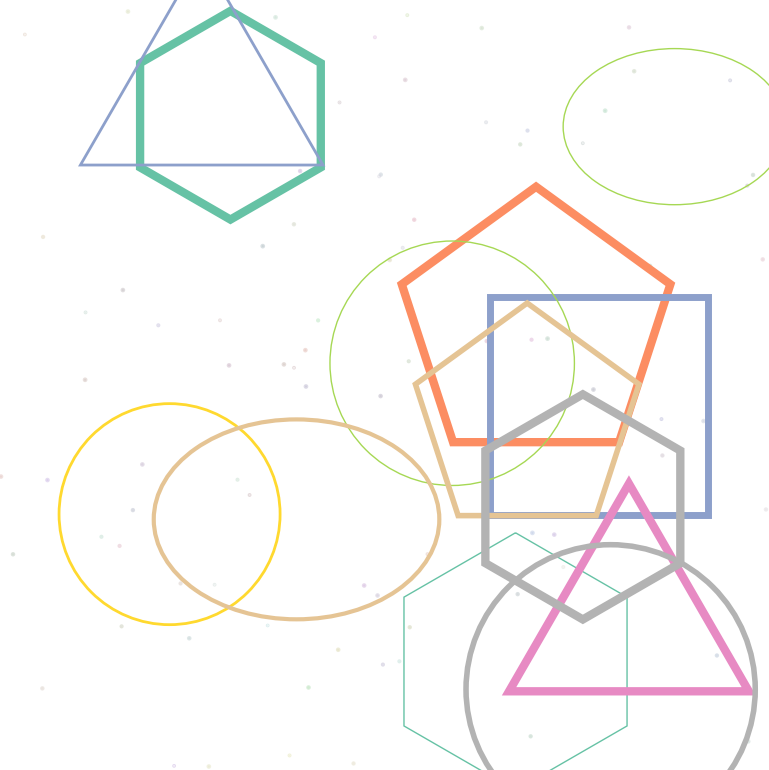[{"shape": "hexagon", "thickness": 3, "radius": 0.68, "center": [0.299, 0.85]}, {"shape": "hexagon", "thickness": 0.5, "radius": 0.84, "center": [0.669, 0.141]}, {"shape": "pentagon", "thickness": 3, "radius": 0.92, "center": [0.696, 0.574]}, {"shape": "triangle", "thickness": 1, "radius": 0.91, "center": [0.262, 0.877]}, {"shape": "square", "thickness": 2.5, "radius": 0.71, "center": [0.778, 0.473]}, {"shape": "triangle", "thickness": 3, "radius": 0.9, "center": [0.817, 0.192]}, {"shape": "oval", "thickness": 0.5, "radius": 0.72, "center": [0.876, 0.836]}, {"shape": "circle", "thickness": 0.5, "radius": 0.79, "center": [0.587, 0.528]}, {"shape": "circle", "thickness": 1, "radius": 0.72, "center": [0.22, 0.332]}, {"shape": "oval", "thickness": 1.5, "radius": 0.93, "center": [0.385, 0.326]}, {"shape": "pentagon", "thickness": 2, "radius": 0.76, "center": [0.685, 0.454]}, {"shape": "hexagon", "thickness": 3, "radius": 0.73, "center": [0.757, 0.342]}, {"shape": "circle", "thickness": 2, "radius": 0.94, "center": [0.793, 0.105]}]